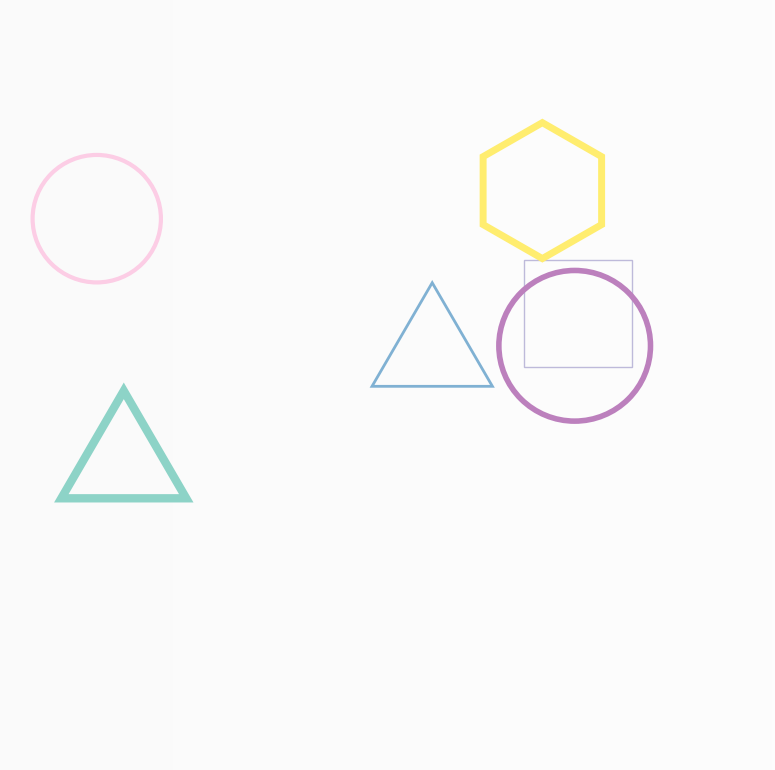[{"shape": "triangle", "thickness": 3, "radius": 0.47, "center": [0.16, 0.399]}, {"shape": "square", "thickness": 0.5, "radius": 0.35, "center": [0.746, 0.593]}, {"shape": "triangle", "thickness": 1, "radius": 0.45, "center": [0.558, 0.543]}, {"shape": "circle", "thickness": 1.5, "radius": 0.41, "center": [0.125, 0.716]}, {"shape": "circle", "thickness": 2, "radius": 0.49, "center": [0.742, 0.551]}, {"shape": "hexagon", "thickness": 2.5, "radius": 0.44, "center": [0.7, 0.752]}]